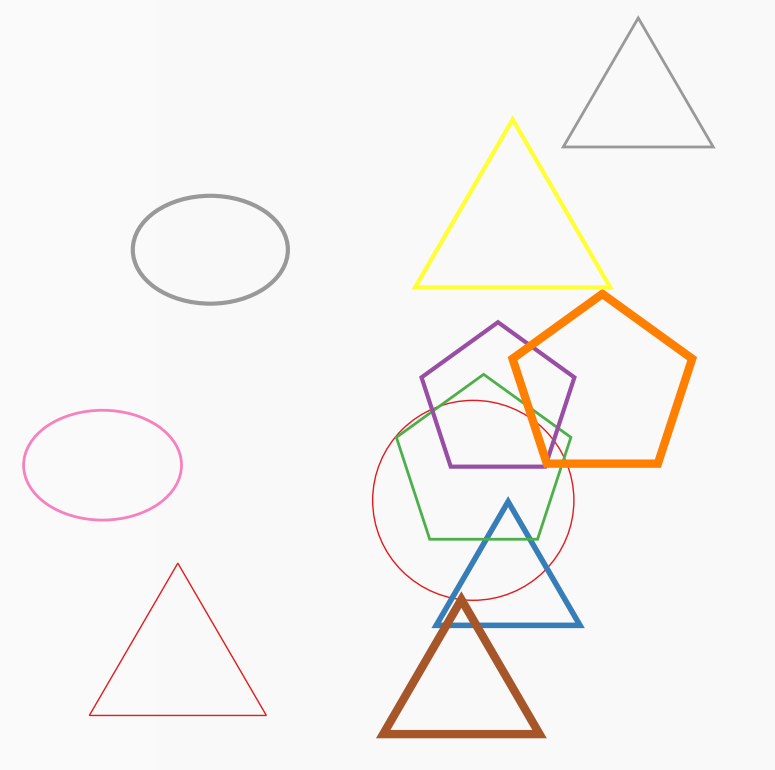[{"shape": "circle", "thickness": 0.5, "radius": 0.65, "center": [0.611, 0.35]}, {"shape": "triangle", "thickness": 0.5, "radius": 0.66, "center": [0.229, 0.137]}, {"shape": "triangle", "thickness": 2, "radius": 0.54, "center": [0.656, 0.241]}, {"shape": "pentagon", "thickness": 1, "radius": 0.59, "center": [0.624, 0.395]}, {"shape": "pentagon", "thickness": 1.5, "radius": 0.52, "center": [0.643, 0.478]}, {"shape": "pentagon", "thickness": 3, "radius": 0.61, "center": [0.777, 0.496]}, {"shape": "triangle", "thickness": 1.5, "radius": 0.73, "center": [0.662, 0.699]}, {"shape": "triangle", "thickness": 3, "radius": 0.58, "center": [0.595, 0.105]}, {"shape": "oval", "thickness": 1, "radius": 0.51, "center": [0.132, 0.396]}, {"shape": "triangle", "thickness": 1, "radius": 0.56, "center": [0.824, 0.865]}, {"shape": "oval", "thickness": 1.5, "radius": 0.5, "center": [0.271, 0.676]}]